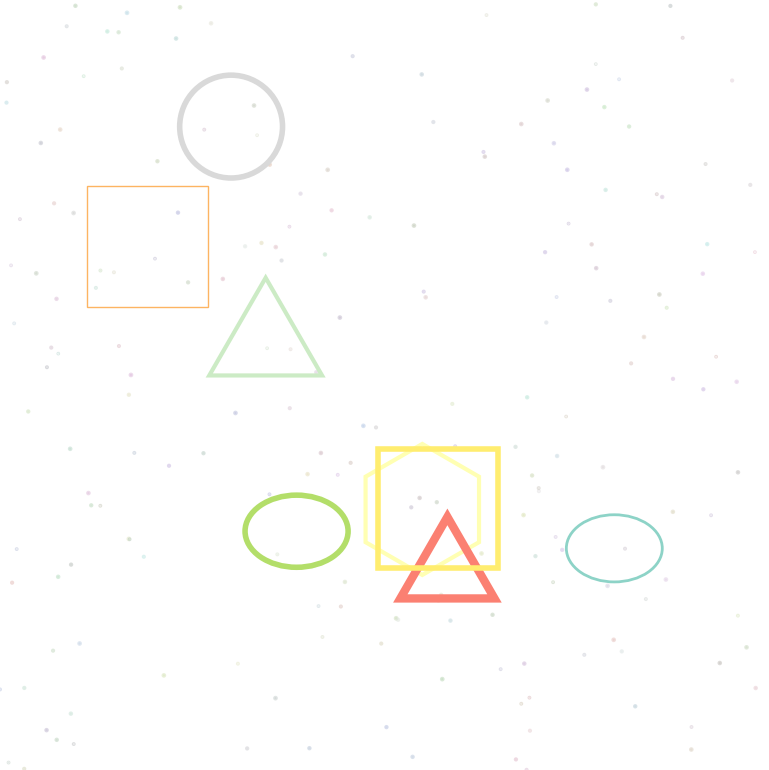[{"shape": "oval", "thickness": 1, "radius": 0.31, "center": [0.798, 0.288]}, {"shape": "hexagon", "thickness": 1.5, "radius": 0.43, "center": [0.548, 0.338]}, {"shape": "triangle", "thickness": 3, "radius": 0.35, "center": [0.581, 0.258]}, {"shape": "square", "thickness": 0.5, "radius": 0.39, "center": [0.191, 0.68]}, {"shape": "oval", "thickness": 2, "radius": 0.33, "center": [0.385, 0.31]}, {"shape": "circle", "thickness": 2, "radius": 0.33, "center": [0.3, 0.836]}, {"shape": "triangle", "thickness": 1.5, "radius": 0.42, "center": [0.345, 0.555]}, {"shape": "square", "thickness": 2, "radius": 0.39, "center": [0.569, 0.34]}]